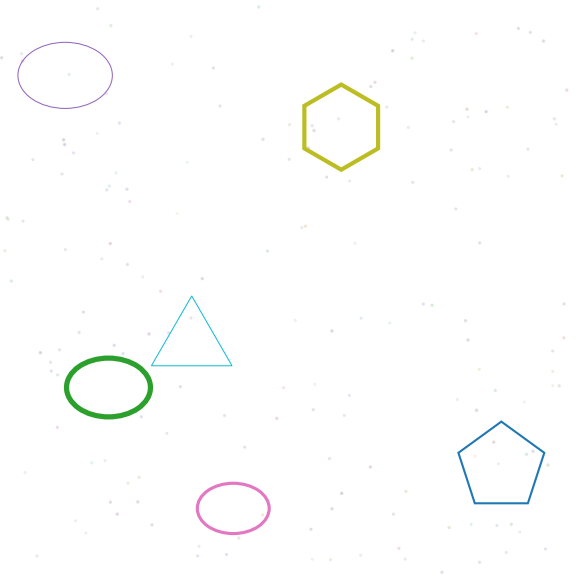[{"shape": "pentagon", "thickness": 1, "radius": 0.39, "center": [0.868, 0.191]}, {"shape": "oval", "thickness": 2.5, "radius": 0.36, "center": [0.188, 0.328]}, {"shape": "oval", "thickness": 0.5, "radius": 0.41, "center": [0.113, 0.869]}, {"shape": "oval", "thickness": 1.5, "radius": 0.31, "center": [0.404, 0.119]}, {"shape": "hexagon", "thickness": 2, "radius": 0.37, "center": [0.591, 0.779]}, {"shape": "triangle", "thickness": 0.5, "radius": 0.4, "center": [0.332, 0.406]}]